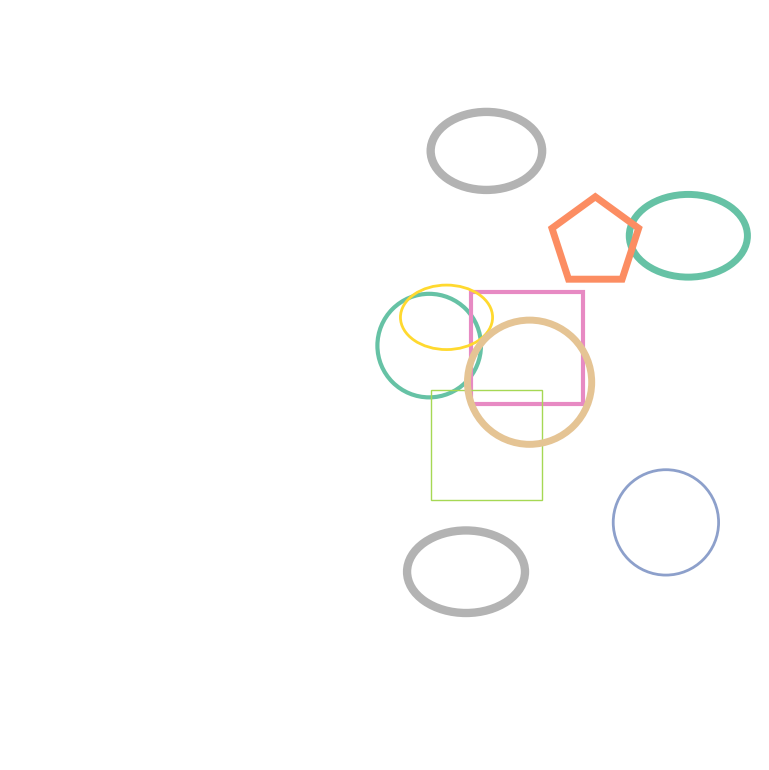[{"shape": "circle", "thickness": 1.5, "radius": 0.34, "center": [0.557, 0.551]}, {"shape": "oval", "thickness": 2.5, "radius": 0.38, "center": [0.894, 0.694]}, {"shape": "pentagon", "thickness": 2.5, "radius": 0.3, "center": [0.773, 0.685]}, {"shape": "circle", "thickness": 1, "radius": 0.34, "center": [0.865, 0.322]}, {"shape": "square", "thickness": 1.5, "radius": 0.37, "center": [0.684, 0.548]}, {"shape": "square", "thickness": 0.5, "radius": 0.36, "center": [0.632, 0.422]}, {"shape": "oval", "thickness": 1, "radius": 0.3, "center": [0.58, 0.588]}, {"shape": "circle", "thickness": 2.5, "radius": 0.4, "center": [0.688, 0.504]}, {"shape": "oval", "thickness": 3, "radius": 0.36, "center": [0.632, 0.804]}, {"shape": "oval", "thickness": 3, "radius": 0.38, "center": [0.605, 0.257]}]